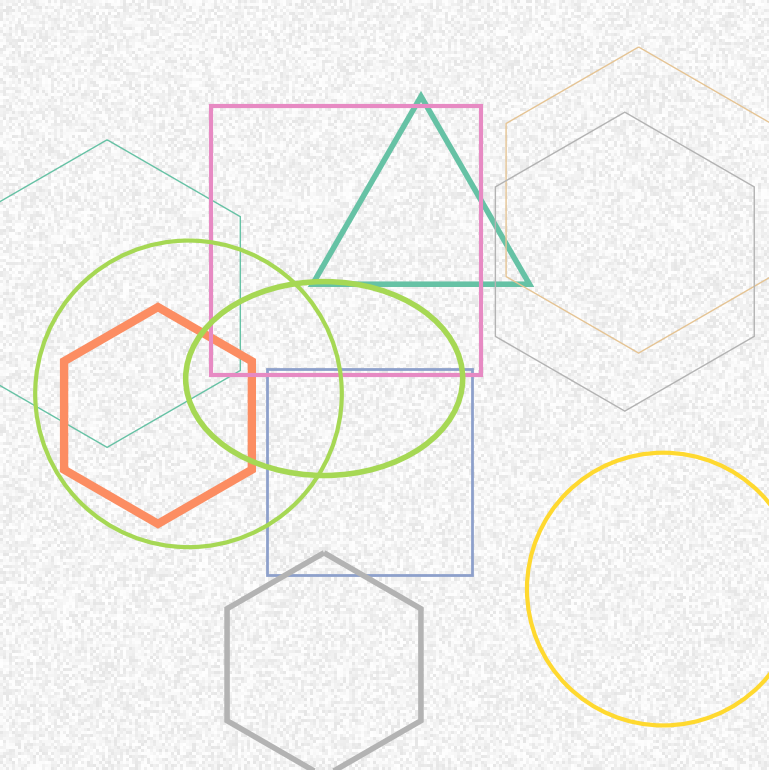[{"shape": "hexagon", "thickness": 0.5, "radius": 1.0, "center": [0.139, 0.619]}, {"shape": "triangle", "thickness": 2, "radius": 0.81, "center": [0.547, 0.712]}, {"shape": "hexagon", "thickness": 3, "radius": 0.7, "center": [0.205, 0.46]}, {"shape": "square", "thickness": 1, "radius": 0.67, "center": [0.48, 0.387]}, {"shape": "square", "thickness": 1.5, "radius": 0.88, "center": [0.449, 0.688]}, {"shape": "circle", "thickness": 1.5, "radius": 1.0, "center": [0.245, 0.488]}, {"shape": "oval", "thickness": 2, "radius": 0.9, "center": [0.421, 0.508]}, {"shape": "circle", "thickness": 1.5, "radius": 0.89, "center": [0.861, 0.235]}, {"shape": "hexagon", "thickness": 0.5, "radius": 0.99, "center": [0.829, 0.74]}, {"shape": "hexagon", "thickness": 0.5, "radius": 0.97, "center": [0.811, 0.66]}, {"shape": "hexagon", "thickness": 2, "radius": 0.73, "center": [0.421, 0.137]}]